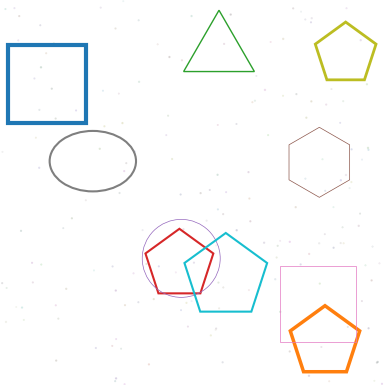[{"shape": "square", "thickness": 3, "radius": 0.51, "center": [0.123, 0.781]}, {"shape": "pentagon", "thickness": 2.5, "radius": 0.47, "center": [0.844, 0.111]}, {"shape": "triangle", "thickness": 1, "radius": 0.53, "center": [0.569, 0.867]}, {"shape": "pentagon", "thickness": 1.5, "radius": 0.46, "center": [0.466, 0.313]}, {"shape": "circle", "thickness": 0.5, "radius": 0.51, "center": [0.471, 0.329]}, {"shape": "hexagon", "thickness": 0.5, "radius": 0.45, "center": [0.829, 0.578]}, {"shape": "square", "thickness": 0.5, "radius": 0.5, "center": [0.826, 0.211]}, {"shape": "oval", "thickness": 1.5, "radius": 0.56, "center": [0.241, 0.581]}, {"shape": "pentagon", "thickness": 2, "radius": 0.41, "center": [0.898, 0.86]}, {"shape": "pentagon", "thickness": 1.5, "radius": 0.56, "center": [0.586, 0.282]}]